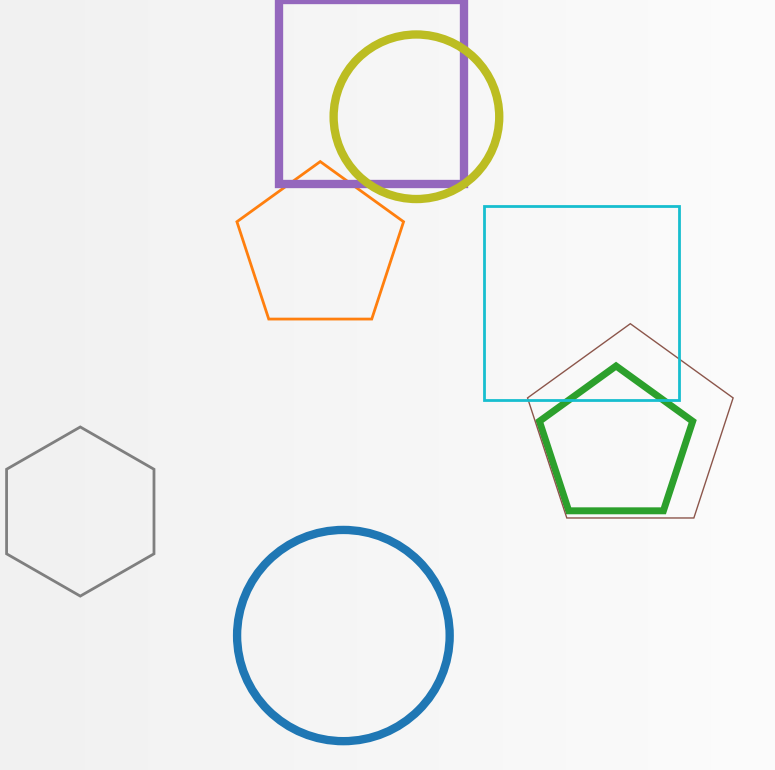[{"shape": "circle", "thickness": 3, "radius": 0.69, "center": [0.443, 0.175]}, {"shape": "pentagon", "thickness": 1, "radius": 0.57, "center": [0.413, 0.677]}, {"shape": "pentagon", "thickness": 2.5, "radius": 0.52, "center": [0.795, 0.421]}, {"shape": "square", "thickness": 3, "radius": 0.6, "center": [0.48, 0.88]}, {"shape": "pentagon", "thickness": 0.5, "radius": 0.7, "center": [0.813, 0.44]}, {"shape": "hexagon", "thickness": 1, "radius": 0.55, "center": [0.104, 0.336]}, {"shape": "circle", "thickness": 3, "radius": 0.53, "center": [0.537, 0.848]}, {"shape": "square", "thickness": 1, "radius": 0.63, "center": [0.75, 0.606]}]